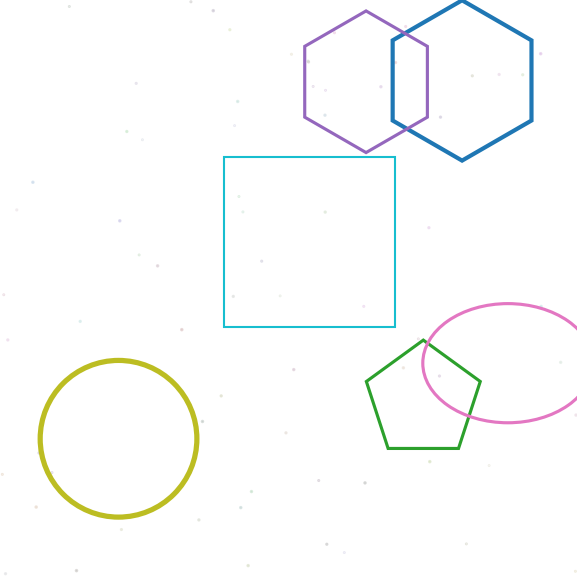[{"shape": "hexagon", "thickness": 2, "radius": 0.69, "center": [0.8, 0.86]}, {"shape": "pentagon", "thickness": 1.5, "radius": 0.52, "center": [0.733, 0.306]}, {"shape": "hexagon", "thickness": 1.5, "radius": 0.61, "center": [0.634, 0.858]}, {"shape": "oval", "thickness": 1.5, "radius": 0.74, "center": [0.879, 0.37]}, {"shape": "circle", "thickness": 2.5, "radius": 0.68, "center": [0.205, 0.239]}, {"shape": "square", "thickness": 1, "radius": 0.74, "center": [0.536, 0.58]}]